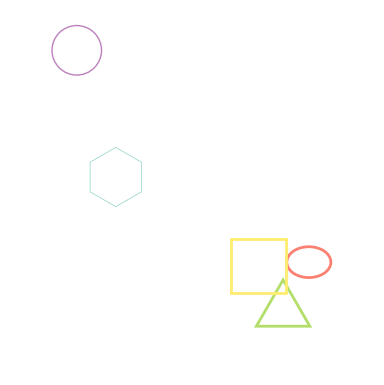[{"shape": "hexagon", "thickness": 0.5, "radius": 0.38, "center": [0.301, 0.54]}, {"shape": "oval", "thickness": 2, "radius": 0.29, "center": [0.802, 0.319]}, {"shape": "triangle", "thickness": 2, "radius": 0.4, "center": [0.735, 0.193]}, {"shape": "circle", "thickness": 1, "radius": 0.32, "center": [0.199, 0.869]}, {"shape": "square", "thickness": 2, "radius": 0.35, "center": [0.672, 0.309]}]